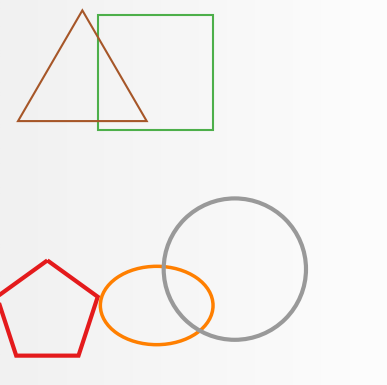[{"shape": "pentagon", "thickness": 3, "radius": 0.68, "center": [0.122, 0.187]}, {"shape": "square", "thickness": 1.5, "radius": 0.75, "center": [0.402, 0.813]}, {"shape": "oval", "thickness": 2.5, "radius": 0.73, "center": [0.404, 0.207]}, {"shape": "triangle", "thickness": 1.5, "radius": 0.96, "center": [0.213, 0.781]}, {"shape": "circle", "thickness": 3, "radius": 0.92, "center": [0.606, 0.301]}]